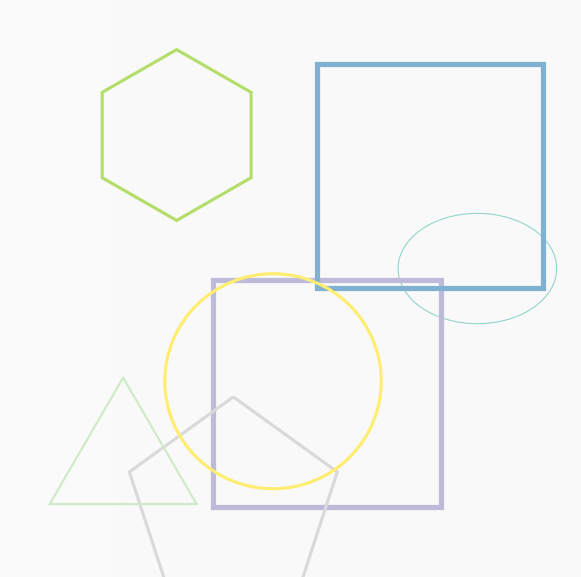[{"shape": "oval", "thickness": 0.5, "radius": 0.68, "center": [0.821, 0.534]}, {"shape": "square", "thickness": 2.5, "radius": 0.98, "center": [0.562, 0.318]}, {"shape": "square", "thickness": 2.5, "radius": 0.97, "center": [0.739, 0.694]}, {"shape": "hexagon", "thickness": 1.5, "radius": 0.74, "center": [0.304, 0.765]}, {"shape": "pentagon", "thickness": 1.5, "radius": 0.94, "center": [0.401, 0.124]}, {"shape": "triangle", "thickness": 1, "radius": 0.73, "center": [0.212, 0.199]}, {"shape": "circle", "thickness": 1.5, "radius": 0.93, "center": [0.47, 0.339]}]